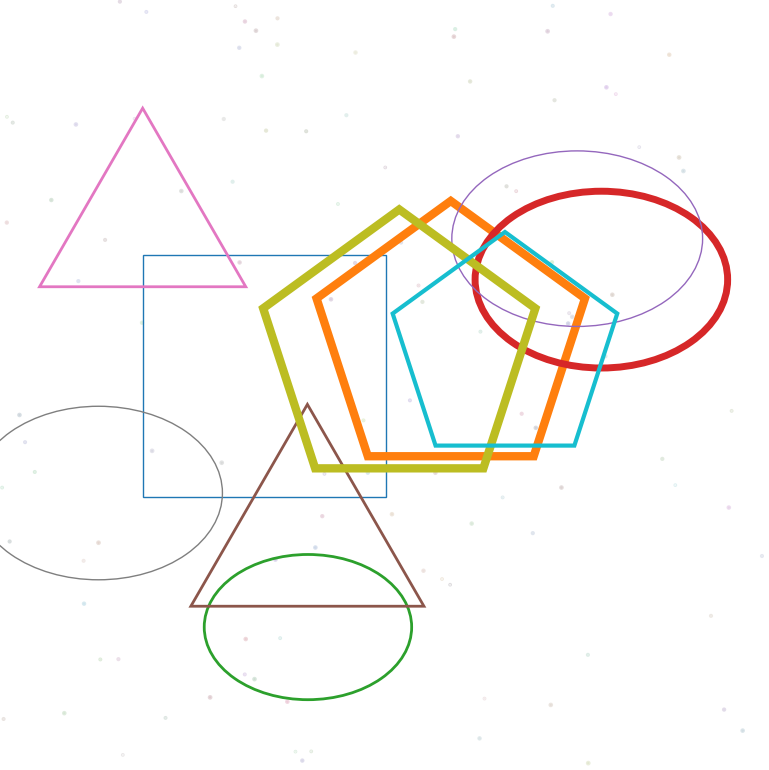[{"shape": "square", "thickness": 0.5, "radius": 0.79, "center": [0.343, 0.512]}, {"shape": "pentagon", "thickness": 3, "radius": 0.92, "center": [0.585, 0.556]}, {"shape": "oval", "thickness": 1, "radius": 0.67, "center": [0.4, 0.186]}, {"shape": "oval", "thickness": 2.5, "radius": 0.82, "center": [0.781, 0.637]}, {"shape": "oval", "thickness": 0.5, "radius": 0.81, "center": [0.75, 0.69]}, {"shape": "triangle", "thickness": 1, "radius": 0.87, "center": [0.399, 0.3]}, {"shape": "triangle", "thickness": 1, "radius": 0.77, "center": [0.185, 0.705]}, {"shape": "oval", "thickness": 0.5, "radius": 0.8, "center": [0.128, 0.36]}, {"shape": "pentagon", "thickness": 3, "radius": 0.93, "center": [0.519, 0.542]}, {"shape": "pentagon", "thickness": 1.5, "radius": 0.77, "center": [0.656, 0.545]}]